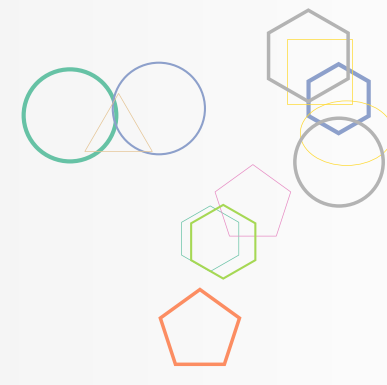[{"shape": "circle", "thickness": 3, "radius": 0.6, "center": [0.181, 0.7]}, {"shape": "hexagon", "thickness": 0.5, "radius": 0.43, "center": [0.542, 0.38]}, {"shape": "pentagon", "thickness": 2.5, "radius": 0.54, "center": [0.516, 0.141]}, {"shape": "hexagon", "thickness": 3, "radius": 0.45, "center": [0.874, 0.744]}, {"shape": "circle", "thickness": 1.5, "radius": 0.59, "center": [0.41, 0.718]}, {"shape": "pentagon", "thickness": 0.5, "radius": 0.51, "center": [0.653, 0.47]}, {"shape": "hexagon", "thickness": 1.5, "radius": 0.48, "center": [0.576, 0.372]}, {"shape": "oval", "thickness": 0.5, "radius": 0.6, "center": [0.895, 0.654]}, {"shape": "square", "thickness": 0.5, "radius": 0.42, "center": [0.825, 0.814]}, {"shape": "triangle", "thickness": 0.5, "radius": 0.5, "center": [0.306, 0.657]}, {"shape": "hexagon", "thickness": 2.5, "radius": 0.59, "center": [0.796, 0.855]}, {"shape": "circle", "thickness": 2.5, "radius": 0.57, "center": [0.875, 0.579]}]